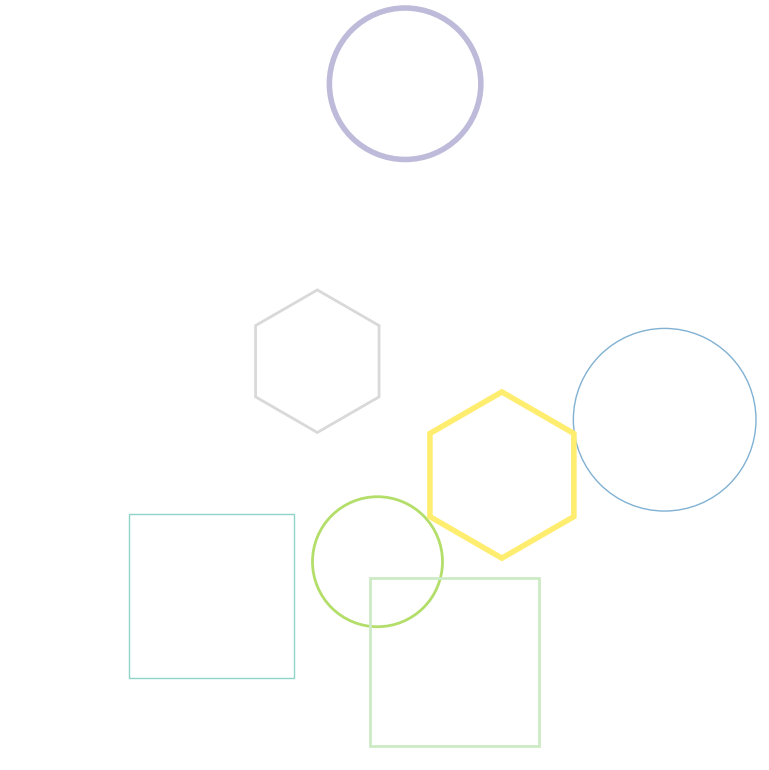[{"shape": "square", "thickness": 0.5, "radius": 0.53, "center": [0.275, 0.226]}, {"shape": "circle", "thickness": 2, "radius": 0.49, "center": [0.526, 0.891]}, {"shape": "circle", "thickness": 0.5, "radius": 0.59, "center": [0.863, 0.455]}, {"shape": "circle", "thickness": 1, "radius": 0.42, "center": [0.49, 0.27]}, {"shape": "hexagon", "thickness": 1, "radius": 0.46, "center": [0.412, 0.531]}, {"shape": "square", "thickness": 1, "radius": 0.55, "center": [0.59, 0.14]}, {"shape": "hexagon", "thickness": 2, "radius": 0.54, "center": [0.652, 0.383]}]